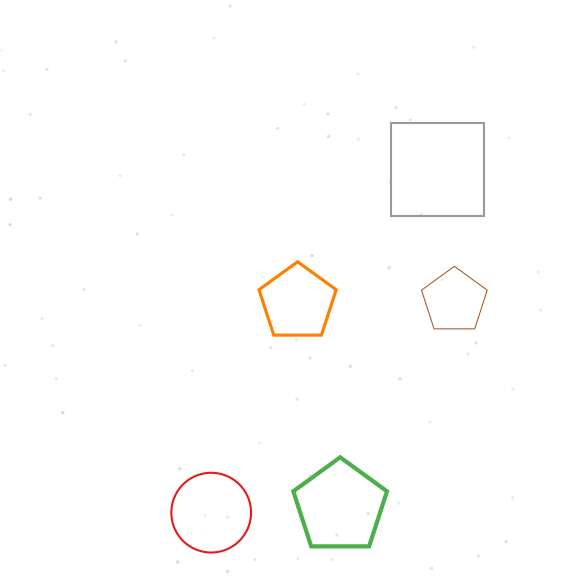[{"shape": "circle", "thickness": 1, "radius": 0.35, "center": [0.366, 0.111]}, {"shape": "pentagon", "thickness": 2, "radius": 0.43, "center": [0.589, 0.122]}, {"shape": "pentagon", "thickness": 1.5, "radius": 0.35, "center": [0.515, 0.476]}, {"shape": "pentagon", "thickness": 0.5, "radius": 0.3, "center": [0.787, 0.478]}, {"shape": "square", "thickness": 1, "radius": 0.4, "center": [0.758, 0.705]}]